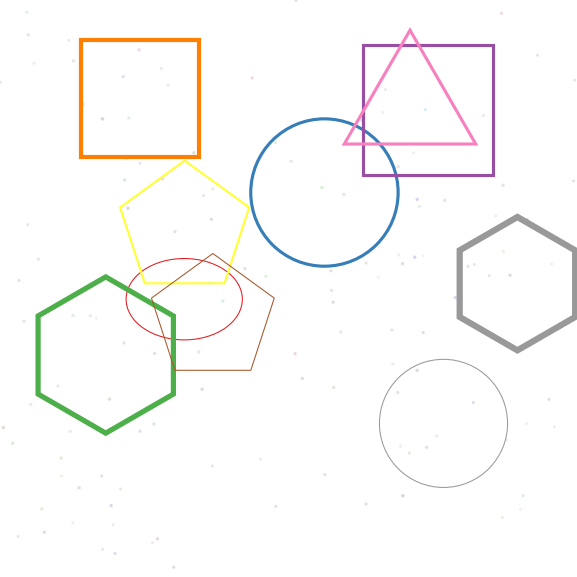[{"shape": "oval", "thickness": 0.5, "radius": 0.5, "center": [0.319, 0.481]}, {"shape": "circle", "thickness": 1.5, "radius": 0.64, "center": [0.562, 0.666]}, {"shape": "hexagon", "thickness": 2.5, "radius": 0.68, "center": [0.183, 0.384]}, {"shape": "square", "thickness": 1.5, "radius": 0.56, "center": [0.741, 0.809]}, {"shape": "square", "thickness": 2, "radius": 0.51, "center": [0.242, 0.828]}, {"shape": "pentagon", "thickness": 1, "radius": 0.59, "center": [0.32, 0.604]}, {"shape": "pentagon", "thickness": 0.5, "radius": 0.56, "center": [0.369, 0.448]}, {"shape": "triangle", "thickness": 1.5, "radius": 0.66, "center": [0.71, 0.815]}, {"shape": "hexagon", "thickness": 3, "radius": 0.58, "center": [0.896, 0.508]}, {"shape": "circle", "thickness": 0.5, "radius": 0.55, "center": [0.768, 0.266]}]